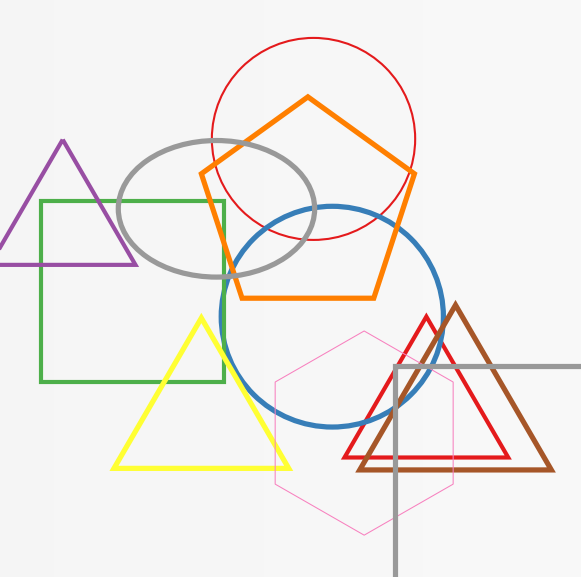[{"shape": "circle", "thickness": 1, "radius": 0.87, "center": [0.539, 0.759]}, {"shape": "triangle", "thickness": 2, "radius": 0.81, "center": [0.734, 0.288]}, {"shape": "circle", "thickness": 2.5, "radius": 0.96, "center": [0.572, 0.451]}, {"shape": "square", "thickness": 2, "radius": 0.79, "center": [0.228, 0.494]}, {"shape": "triangle", "thickness": 2, "radius": 0.72, "center": [0.108, 0.613]}, {"shape": "pentagon", "thickness": 2.5, "radius": 0.96, "center": [0.53, 0.639]}, {"shape": "triangle", "thickness": 2.5, "radius": 0.87, "center": [0.346, 0.275]}, {"shape": "triangle", "thickness": 2.5, "radius": 0.95, "center": [0.784, 0.281]}, {"shape": "hexagon", "thickness": 0.5, "radius": 0.88, "center": [0.627, 0.249]}, {"shape": "oval", "thickness": 2.5, "radius": 0.84, "center": [0.372, 0.638]}, {"shape": "square", "thickness": 2.5, "radius": 0.92, "center": [0.865, 0.181]}]